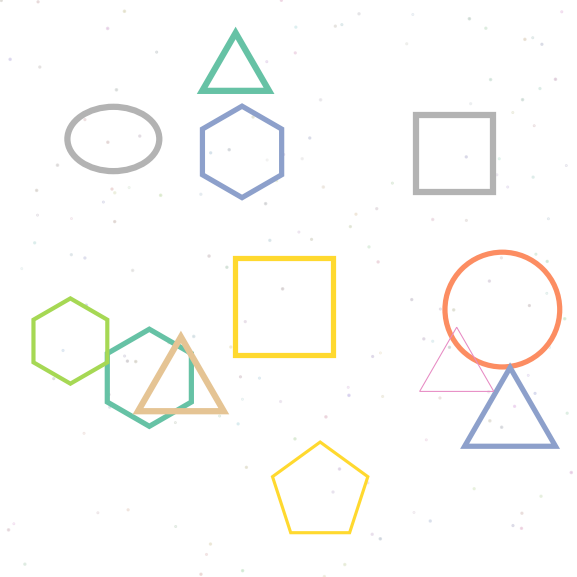[{"shape": "hexagon", "thickness": 2.5, "radius": 0.42, "center": [0.259, 0.345]}, {"shape": "triangle", "thickness": 3, "radius": 0.33, "center": [0.408, 0.875]}, {"shape": "circle", "thickness": 2.5, "radius": 0.5, "center": [0.87, 0.463]}, {"shape": "triangle", "thickness": 2.5, "radius": 0.45, "center": [0.883, 0.272]}, {"shape": "hexagon", "thickness": 2.5, "radius": 0.4, "center": [0.419, 0.736]}, {"shape": "triangle", "thickness": 0.5, "radius": 0.37, "center": [0.791, 0.358]}, {"shape": "hexagon", "thickness": 2, "radius": 0.37, "center": [0.122, 0.409]}, {"shape": "square", "thickness": 2.5, "radius": 0.42, "center": [0.492, 0.469]}, {"shape": "pentagon", "thickness": 1.5, "radius": 0.43, "center": [0.554, 0.147]}, {"shape": "triangle", "thickness": 3, "radius": 0.43, "center": [0.313, 0.33]}, {"shape": "oval", "thickness": 3, "radius": 0.4, "center": [0.196, 0.758]}, {"shape": "square", "thickness": 3, "radius": 0.34, "center": [0.787, 0.733]}]